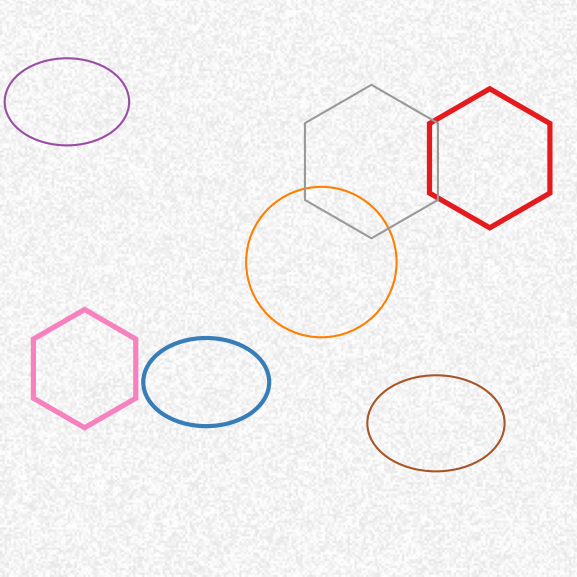[{"shape": "hexagon", "thickness": 2.5, "radius": 0.6, "center": [0.848, 0.725]}, {"shape": "oval", "thickness": 2, "radius": 0.55, "center": [0.357, 0.338]}, {"shape": "oval", "thickness": 1, "radius": 0.54, "center": [0.116, 0.823]}, {"shape": "circle", "thickness": 1, "radius": 0.65, "center": [0.556, 0.545]}, {"shape": "oval", "thickness": 1, "radius": 0.59, "center": [0.755, 0.266]}, {"shape": "hexagon", "thickness": 2.5, "radius": 0.51, "center": [0.146, 0.361]}, {"shape": "hexagon", "thickness": 1, "radius": 0.66, "center": [0.643, 0.719]}]